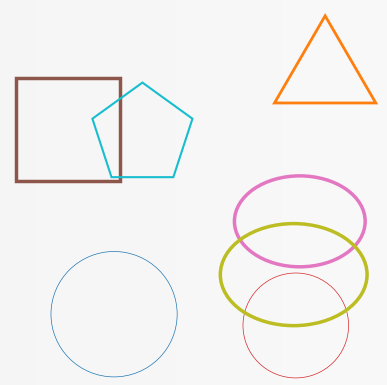[{"shape": "circle", "thickness": 0.5, "radius": 0.81, "center": [0.294, 0.184]}, {"shape": "triangle", "thickness": 2, "radius": 0.75, "center": [0.839, 0.808]}, {"shape": "circle", "thickness": 0.5, "radius": 0.68, "center": [0.763, 0.155]}, {"shape": "square", "thickness": 2.5, "radius": 0.67, "center": [0.176, 0.663]}, {"shape": "oval", "thickness": 2.5, "radius": 0.84, "center": [0.774, 0.425]}, {"shape": "oval", "thickness": 2.5, "radius": 0.95, "center": [0.758, 0.287]}, {"shape": "pentagon", "thickness": 1.5, "radius": 0.68, "center": [0.368, 0.65]}]